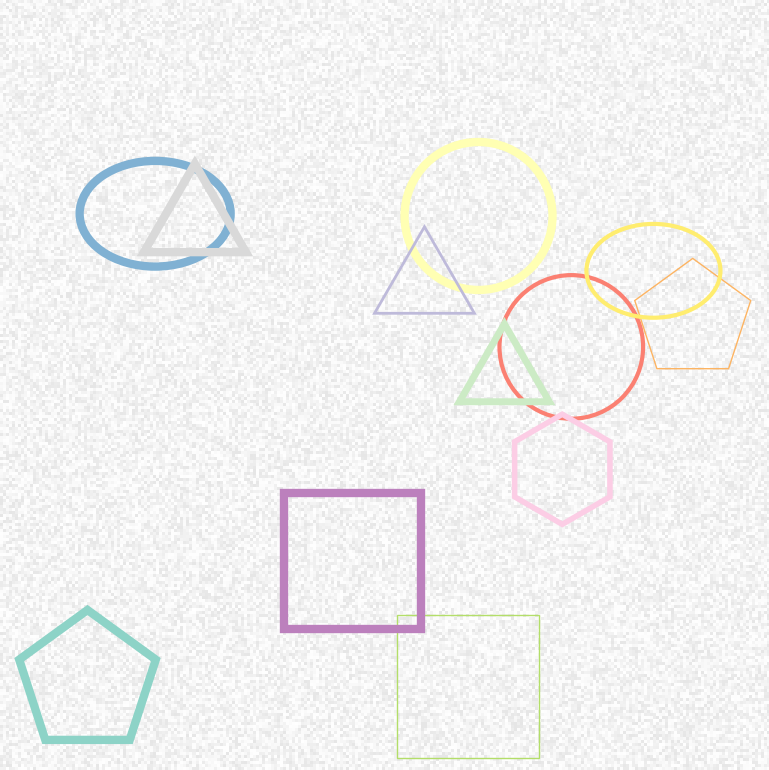[{"shape": "pentagon", "thickness": 3, "radius": 0.47, "center": [0.114, 0.115]}, {"shape": "circle", "thickness": 3, "radius": 0.48, "center": [0.621, 0.719]}, {"shape": "triangle", "thickness": 1, "radius": 0.37, "center": [0.551, 0.631]}, {"shape": "circle", "thickness": 1.5, "radius": 0.47, "center": [0.742, 0.549]}, {"shape": "oval", "thickness": 3, "radius": 0.49, "center": [0.201, 0.722]}, {"shape": "pentagon", "thickness": 0.5, "radius": 0.4, "center": [0.9, 0.585]}, {"shape": "square", "thickness": 0.5, "radius": 0.46, "center": [0.608, 0.109]}, {"shape": "hexagon", "thickness": 2, "radius": 0.36, "center": [0.73, 0.391]}, {"shape": "triangle", "thickness": 3, "radius": 0.38, "center": [0.253, 0.711]}, {"shape": "square", "thickness": 3, "radius": 0.44, "center": [0.458, 0.271]}, {"shape": "triangle", "thickness": 2.5, "radius": 0.34, "center": [0.655, 0.512]}, {"shape": "oval", "thickness": 1.5, "radius": 0.44, "center": [0.849, 0.648]}]